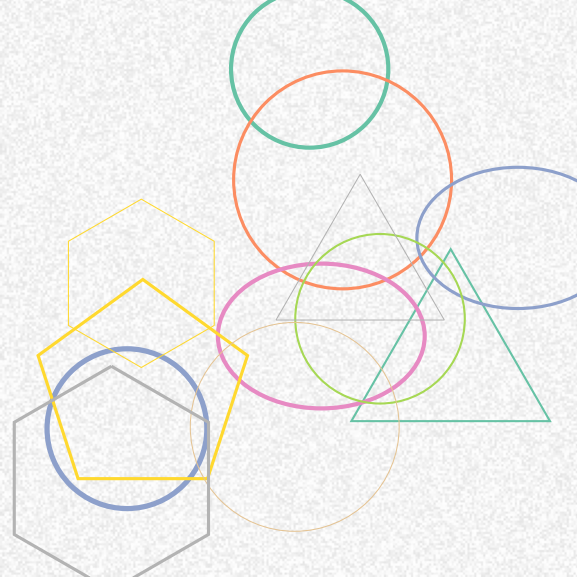[{"shape": "circle", "thickness": 2, "radius": 0.68, "center": [0.536, 0.88]}, {"shape": "triangle", "thickness": 1, "radius": 0.99, "center": [0.78, 0.369]}, {"shape": "circle", "thickness": 1.5, "radius": 0.94, "center": [0.593, 0.688]}, {"shape": "circle", "thickness": 2.5, "radius": 0.69, "center": [0.22, 0.257]}, {"shape": "oval", "thickness": 1.5, "radius": 0.87, "center": [0.897, 0.587]}, {"shape": "oval", "thickness": 2, "radius": 0.9, "center": [0.556, 0.417]}, {"shape": "circle", "thickness": 1, "radius": 0.73, "center": [0.658, 0.447]}, {"shape": "hexagon", "thickness": 0.5, "radius": 0.73, "center": [0.245, 0.509]}, {"shape": "pentagon", "thickness": 1.5, "radius": 0.95, "center": [0.247, 0.325]}, {"shape": "circle", "thickness": 0.5, "radius": 0.9, "center": [0.51, 0.26]}, {"shape": "triangle", "thickness": 0.5, "radius": 0.84, "center": [0.624, 0.529]}, {"shape": "hexagon", "thickness": 1.5, "radius": 0.97, "center": [0.193, 0.171]}]